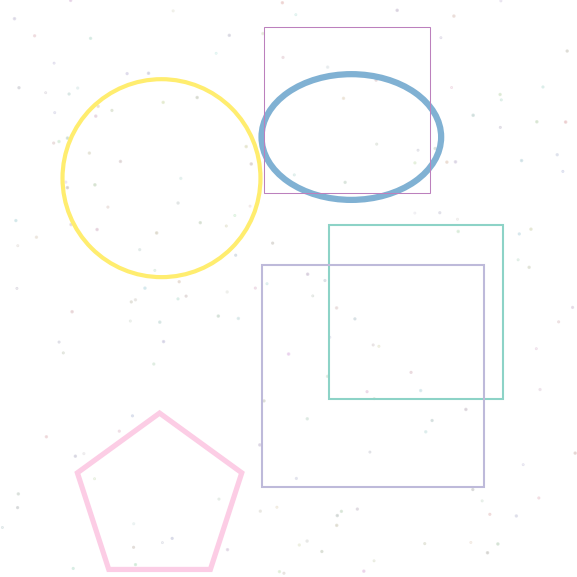[{"shape": "square", "thickness": 1, "radius": 0.75, "center": [0.721, 0.459]}, {"shape": "square", "thickness": 1, "radius": 0.96, "center": [0.645, 0.348]}, {"shape": "oval", "thickness": 3, "radius": 0.78, "center": [0.608, 0.762]}, {"shape": "pentagon", "thickness": 2.5, "radius": 0.75, "center": [0.276, 0.134]}, {"shape": "square", "thickness": 0.5, "radius": 0.72, "center": [0.601, 0.808]}, {"shape": "circle", "thickness": 2, "radius": 0.86, "center": [0.28, 0.691]}]